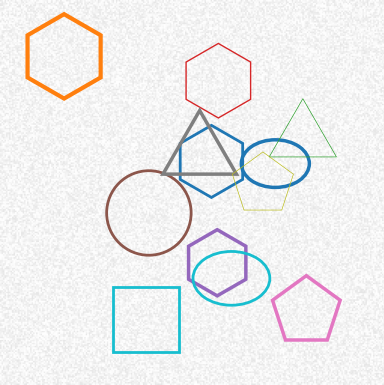[{"shape": "oval", "thickness": 2.5, "radius": 0.44, "center": [0.715, 0.575]}, {"shape": "hexagon", "thickness": 2, "radius": 0.47, "center": [0.549, 0.581]}, {"shape": "hexagon", "thickness": 3, "radius": 0.55, "center": [0.166, 0.854]}, {"shape": "triangle", "thickness": 0.5, "radius": 0.5, "center": [0.787, 0.643]}, {"shape": "hexagon", "thickness": 1, "radius": 0.48, "center": [0.567, 0.79]}, {"shape": "hexagon", "thickness": 2.5, "radius": 0.43, "center": [0.564, 0.318]}, {"shape": "circle", "thickness": 2, "radius": 0.55, "center": [0.387, 0.447]}, {"shape": "pentagon", "thickness": 2.5, "radius": 0.46, "center": [0.796, 0.192]}, {"shape": "triangle", "thickness": 2.5, "radius": 0.55, "center": [0.519, 0.603]}, {"shape": "pentagon", "thickness": 0.5, "radius": 0.42, "center": [0.683, 0.522]}, {"shape": "oval", "thickness": 2, "radius": 0.5, "center": [0.601, 0.277]}, {"shape": "square", "thickness": 2, "radius": 0.42, "center": [0.379, 0.171]}]